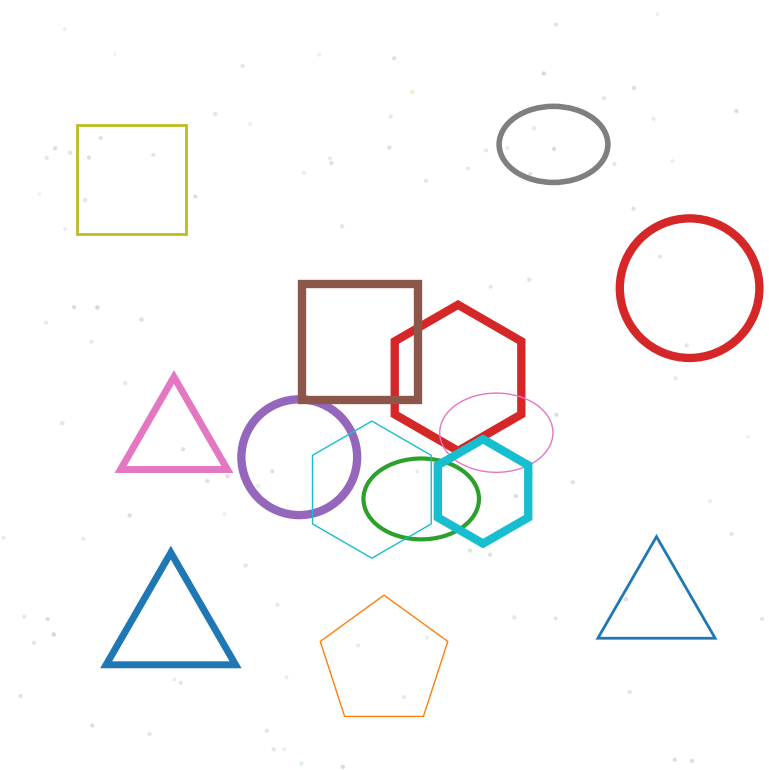[{"shape": "triangle", "thickness": 1, "radius": 0.44, "center": [0.853, 0.215]}, {"shape": "triangle", "thickness": 2.5, "radius": 0.49, "center": [0.222, 0.185]}, {"shape": "pentagon", "thickness": 0.5, "radius": 0.44, "center": [0.499, 0.14]}, {"shape": "oval", "thickness": 1.5, "radius": 0.38, "center": [0.547, 0.352]}, {"shape": "circle", "thickness": 3, "radius": 0.45, "center": [0.896, 0.626]}, {"shape": "hexagon", "thickness": 3, "radius": 0.47, "center": [0.595, 0.509]}, {"shape": "circle", "thickness": 3, "radius": 0.38, "center": [0.389, 0.406]}, {"shape": "square", "thickness": 3, "radius": 0.38, "center": [0.467, 0.556]}, {"shape": "triangle", "thickness": 2.5, "radius": 0.4, "center": [0.226, 0.43]}, {"shape": "oval", "thickness": 0.5, "radius": 0.37, "center": [0.645, 0.438]}, {"shape": "oval", "thickness": 2, "radius": 0.35, "center": [0.719, 0.812]}, {"shape": "square", "thickness": 1, "radius": 0.36, "center": [0.171, 0.767]}, {"shape": "hexagon", "thickness": 0.5, "radius": 0.45, "center": [0.483, 0.364]}, {"shape": "hexagon", "thickness": 3, "radius": 0.34, "center": [0.627, 0.362]}]